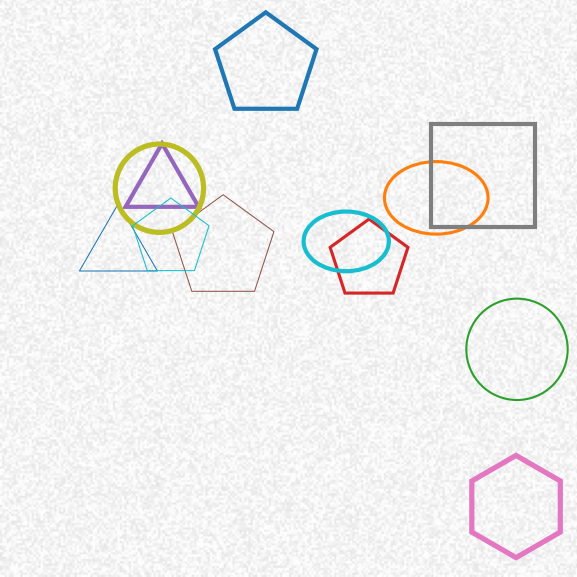[{"shape": "triangle", "thickness": 0.5, "radius": 0.39, "center": [0.205, 0.569]}, {"shape": "pentagon", "thickness": 2, "radius": 0.46, "center": [0.46, 0.885]}, {"shape": "oval", "thickness": 1.5, "radius": 0.45, "center": [0.755, 0.657]}, {"shape": "circle", "thickness": 1, "radius": 0.44, "center": [0.895, 0.394]}, {"shape": "pentagon", "thickness": 1.5, "radius": 0.35, "center": [0.639, 0.549]}, {"shape": "triangle", "thickness": 2, "radius": 0.37, "center": [0.281, 0.678]}, {"shape": "pentagon", "thickness": 0.5, "radius": 0.46, "center": [0.386, 0.569]}, {"shape": "hexagon", "thickness": 2.5, "radius": 0.44, "center": [0.894, 0.122]}, {"shape": "square", "thickness": 2, "radius": 0.45, "center": [0.836, 0.695]}, {"shape": "circle", "thickness": 2.5, "radius": 0.38, "center": [0.276, 0.673]}, {"shape": "pentagon", "thickness": 0.5, "radius": 0.35, "center": [0.296, 0.587]}, {"shape": "oval", "thickness": 2, "radius": 0.37, "center": [0.6, 0.581]}]